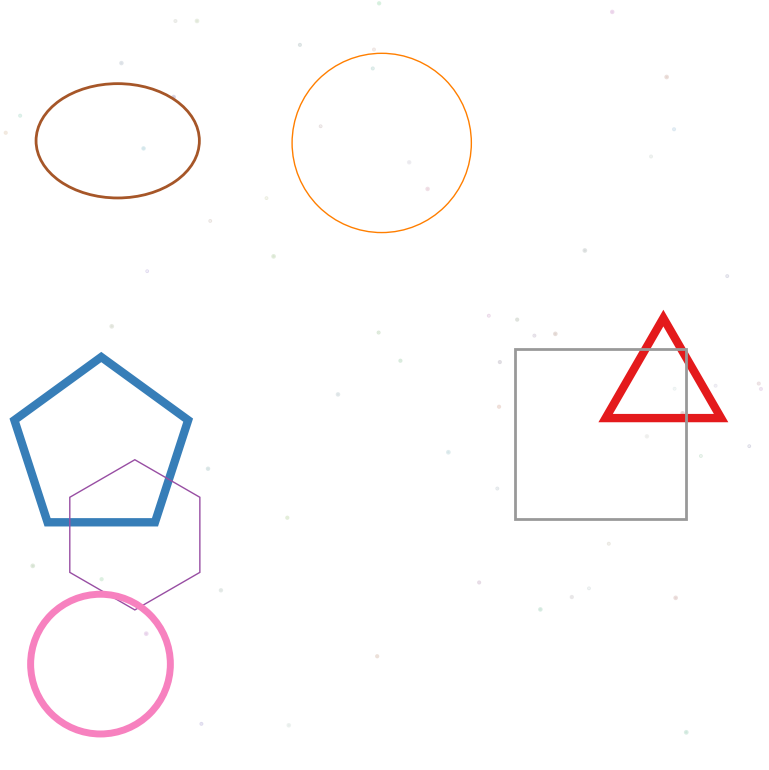[{"shape": "triangle", "thickness": 3, "radius": 0.43, "center": [0.862, 0.5]}, {"shape": "pentagon", "thickness": 3, "radius": 0.59, "center": [0.132, 0.418]}, {"shape": "hexagon", "thickness": 0.5, "radius": 0.49, "center": [0.175, 0.305]}, {"shape": "circle", "thickness": 0.5, "radius": 0.58, "center": [0.496, 0.814]}, {"shape": "oval", "thickness": 1, "radius": 0.53, "center": [0.153, 0.817]}, {"shape": "circle", "thickness": 2.5, "radius": 0.45, "center": [0.131, 0.138]}, {"shape": "square", "thickness": 1, "radius": 0.55, "center": [0.78, 0.437]}]